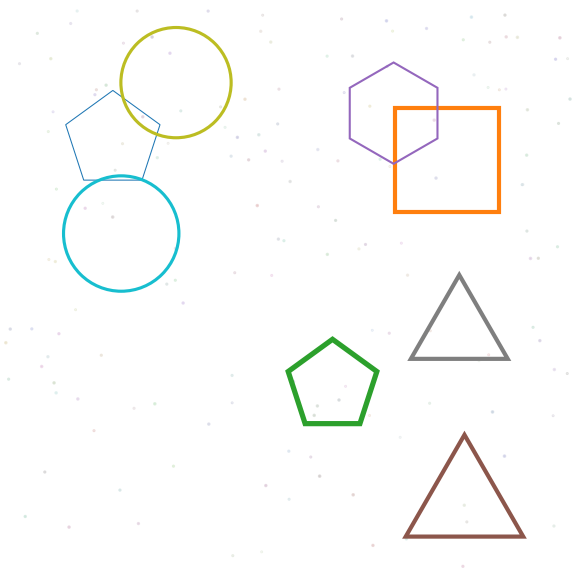[{"shape": "pentagon", "thickness": 0.5, "radius": 0.43, "center": [0.195, 0.757]}, {"shape": "square", "thickness": 2, "radius": 0.45, "center": [0.774, 0.723]}, {"shape": "pentagon", "thickness": 2.5, "radius": 0.4, "center": [0.576, 0.331]}, {"shape": "hexagon", "thickness": 1, "radius": 0.44, "center": [0.682, 0.803]}, {"shape": "triangle", "thickness": 2, "radius": 0.59, "center": [0.804, 0.129]}, {"shape": "triangle", "thickness": 2, "radius": 0.48, "center": [0.795, 0.426]}, {"shape": "circle", "thickness": 1.5, "radius": 0.48, "center": [0.305, 0.856]}, {"shape": "circle", "thickness": 1.5, "radius": 0.5, "center": [0.21, 0.595]}]